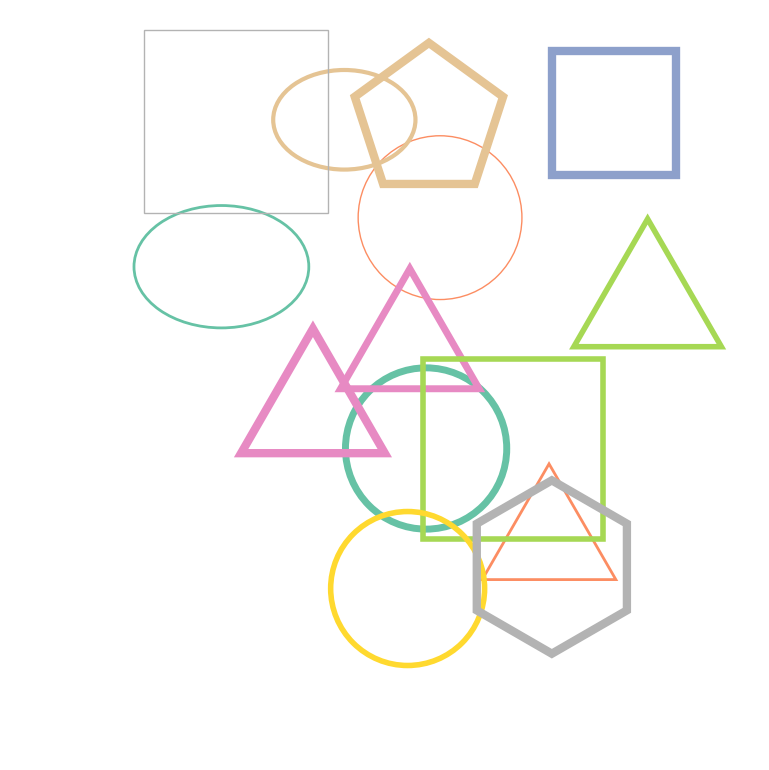[{"shape": "oval", "thickness": 1, "radius": 0.57, "center": [0.288, 0.654]}, {"shape": "circle", "thickness": 2.5, "radius": 0.52, "center": [0.553, 0.418]}, {"shape": "circle", "thickness": 0.5, "radius": 0.53, "center": [0.571, 0.717]}, {"shape": "triangle", "thickness": 1, "radius": 0.5, "center": [0.713, 0.297]}, {"shape": "square", "thickness": 3, "radius": 0.4, "center": [0.797, 0.853]}, {"shape": "triangle", "thickness": 2.5, "radius": 0.52, "center": [0.532, 0.547]}, {"shape": "triangle", "thickness": 3, "radius": 0.54, "center": [0.406, 0.465]}, {"shape": "square", "thickness": 2, "radius": 0.59, "center": [0.667, 0.417]}, {"shape": "triangle", "thickness": 2, "radius": 0.55, "center": [0.841, 0.605]}, {"shape": "circle", "thickness": 2, "radius": 0.5, "center": [0.529, 0.236]}, {"shape": "pentagon", "thickness": 3, "radius": 0.51, "center": [0.557, 0.843]}, {"shape": "oval", "thickness": 1.5, "radius": 0.46, "center": [0.447, 0.844]}, {"shape": "square", "thickness": 0.5, "radius": 0.59, "center": [0.307, 0.842]}, {"shape": "hexagon", "thickness": 3, "radius": 0.56, "center": [0.717, 0.264]}]